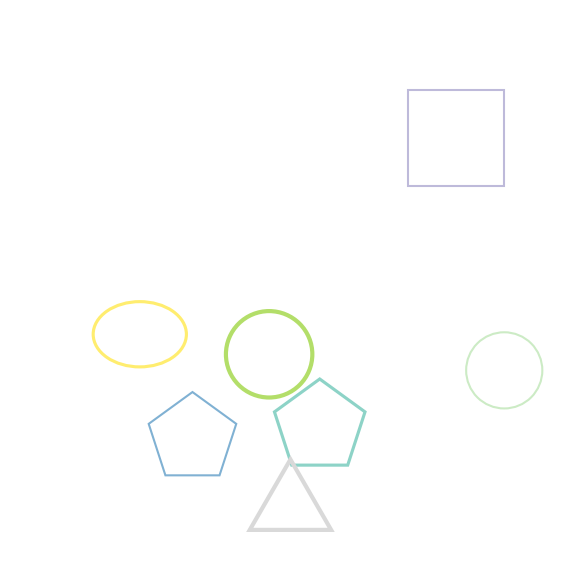[{"shape": "pentagon", "thickness": 1.5, "radius": 0.41, "center": [0.554, 0.26]}, {"shape": "square", "thickness": 1, "radius": 0.42, "center": [0.789, 0.76]}, {"shape": "pentagon", "thickness": 1, "radius": 0.4, "center": [0.333, 0.241]}, {"shape": "circle", "thickness": 2, "radius": 0.37, "center": [0.466, 0.386]}, {"shape": "triangle", "thickness": 2, "radius": 0.41, "center": [0.503, 0.122]}, {"shape": "circle", "thickness": 1, "radius": 0.33, "center": [0.873, 0.358]}, {"shape": "oval", "thickness": 1.5, "radius": 0.4, "center": [0.242, 0.42]}]